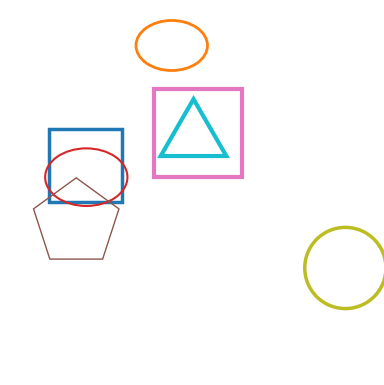[{"shape": "square", "thickness": 2.5, "radius": 0.47, "center": [0.221, 0.571]}, {"shape": "oval", "thickness": 2, "radius": 0.46, "center": [0.446, 0.882]}, {"shape": "oval", "thickness": 1.5, "radius": 0.53, "center": [0.224, 0.54]}, {"shape": "pentagon", "thickness": 1, "radius": 0.58, "center": [0.198, 0.421]}, {"shape": "square", "thickness": 3, "radius": 0.57, "center": [0.515, 0.655]}, {"shape": "circle", "thickness": 2.5, "radius": 0.53, "center": [0.897, 0.304]}, {"shape": "triangle", "thickness": 3, "radius": 0.49, "center": [0.503, 0.644]}]